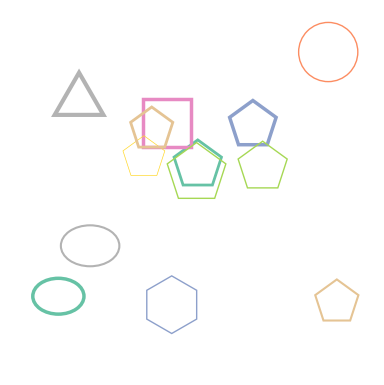[{"shape": "pentagon", "thickness": 2, "radius": 0.32, "center": [0.514, 0.572]}, {"shape": "oval", "thickness": 2.5, "radius": 0.33, "center": [0.152, 0.231]}, {"shape": "circle", "thickness": 1, "radius": 0.38, "center": [0.853, 0.865]}, {"shape": "hexagon", "thickness": 1, "radius": 0.37, "center": [0.446, 0.209]}, {"shape": "pentagon", "thickness": 2.5, "radius": 0.32, "center": [0.657, 0.675]}, {"shape": "square", "thickness": 2.5, "radius": 0.31, "center": [0.433, 0.68]}, {"shape": "pentagon", "thickness": 1, "radius": 0.33, "center": [0.682, 0.566]}, {"shape": "pentagon", "thickness": 1, "radius": 0.4, "center": [0.511, 0.55]}, {"shape": "pentagon", "thickness": 0.5, "radius": 0.29, "center": [0.374, 0.59]}, {"shape": "pentagon", "thickness": 1.5, "radius": 0.29, "center": [0.875, 0.215]}, {"shape": "pentagon", "thickness": 2, "radius": 0.29, "center": [0.394, 0.664]}, {"shape": "oval", "thickness": 1.5, "radius": 0.38, "center": [0.234, 0.362]}, {"shape": "triangle", "thickness": 3, "radius": 0.37, "center": [0.205, 0.738]}]